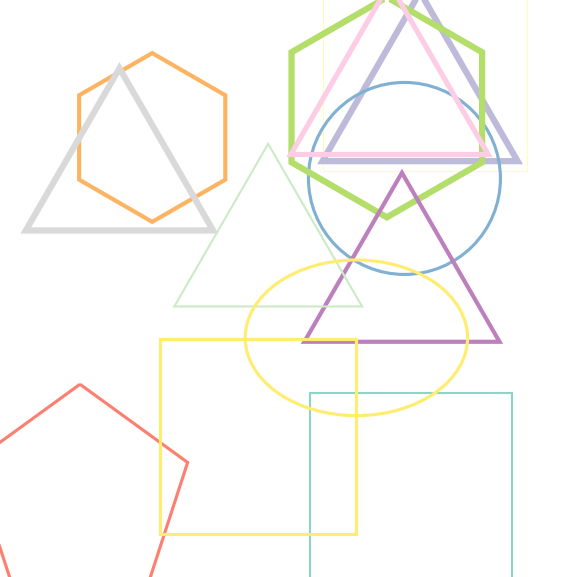[{"shape": "square", "thickness": 1, "radius": 0.87, "center": [0.712, 0.144]}, {"shape": "square", "thickness": 0.5, "radius": 0.88, "center": [0.737, 0.88]}, {"shape": "triangle", "thickness": 3, "radius": 0.98, "center": [0.727, 0.818]}, {"shape": "pentagon", "thickness": 1.5, "radius": 0.98, "center": [0.138, 0.138]}, {"shape": "circle", "thickness": 1.5, "radius": 0.83, "center": [0.7, 0.69]}, {"shape": "hexagon", "thickness": 2, "radius": 0.73, "center": [0.264, 0.761]}, {"shape": "hexagon", "thickness": 3, "radius": 0.95, "center": [0.67, 0.813]}, {"shape": "triangle", "thickness": 2.5, "radius": 0.99, "center": [0.674, 0.83]}, {"shape": "triangle", "thickness": 3, "radius": 0.94, "center": [0.207, 0.694]}, {"shape": "triangle", "thickness": 2, "radius": 0.98, "center": [0.696, 0.505]}, {"shape": "triangle", "thickness": 1, "radius": 0.94, "center": [0.464, 0.562]}, {"shape": "square", "thickness": 1.5, "radius": 0.85, "center": [0.447, 0.243]}, {"shape": "oval", "thickness": 1.5, "radius": 0.96, "center": [0.617, 0.414]}]